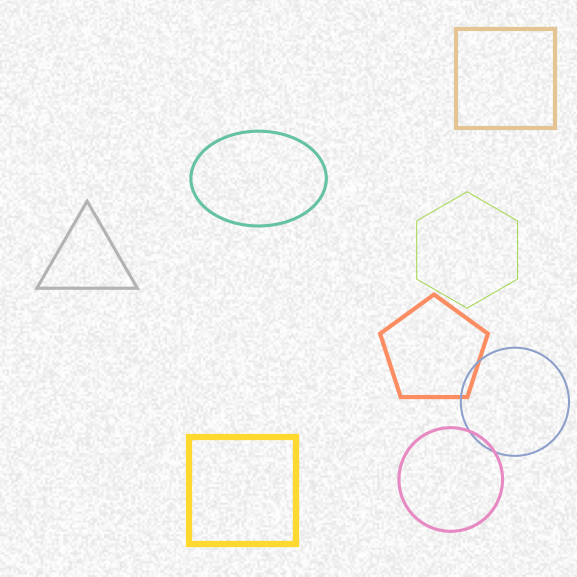[{"shape": "oval", "thickness": 1.5, "radius": 0.59, "center": [0.448, 0.69]}, {"shape": "pentagon", "thickness": 2, "radius": 0.49, "center": [0.752, 0.391]}, {"shape": "circle", "thickness": 1, "radius": 0.47, "center": [0.892, 0.303]}, {"shape": "circle", "thickness": 1.5, "radius": 0.45, "center": [0.781, 0.169]}, {"shape": "hexagon", "thickness": 0.5, "radius": 0.5, "center": [0.809, 0.566]}, {"shape": "square", "thickness": 3, "radius": 0.46, "center": [0.419, 0.149]}, {"shape": "square", "thickness": 2, "radius": 0.43, "center": [0.876, 0.863]}, {"shape": "triangle", "thickness": 1.5, "radius": 0.5, "center": [0.151, 0.55]}]